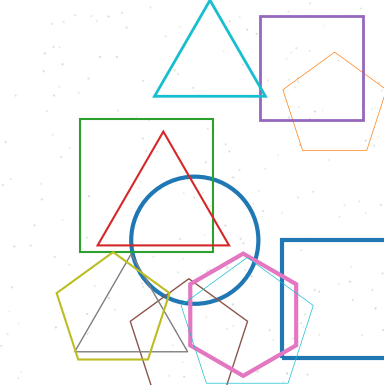[{"shape": "square", "thickness": 3, "radius": 0.77, "center": [0.885, 0.222]}, {"shape": "circle", "thickness": 3, "radius": 0.83, "center": [0.506, 0.376]}, {"shape": "pentagon", "thickness": 0.5, "radius": 0.71, "center": [0.869, 0.723]}, {"shape": "square", "thickness": 1.5, "radius": 0.86, "center": [0.381, 0.519]}, {"shape": "triangle", "thickness": 1.5, "radius": 0.99, "center": [0.424, 0.461]}, {"shape": "square", "thickness": 2, "radius": 0.67, "center": [0.809, 0.823]}, {"shape": "pentagon", "thickness": 1, "radius": 0.8, "center": [0.491, 0.116]}, {"shape": "hexagon", "thickness": 3, "radius": 0.79, "center": [0.632, 0.183]}, {"shape": "triangle", "thickness": 1, "radius": 0.85, "center": [0.341, 0.171]}, {"shape": "pentagon", "thickness": 1.5, "radius": 0.77, "center": [0.294, 0.191]}, {"shape": "triangle", "thickness": 2, "radius": 0.83, "center": [0.545, 0.833]}, {"shape": "pentagon", "thickness": 0.5, "radius": 0.9, "center": [0.642, 0.151]}]